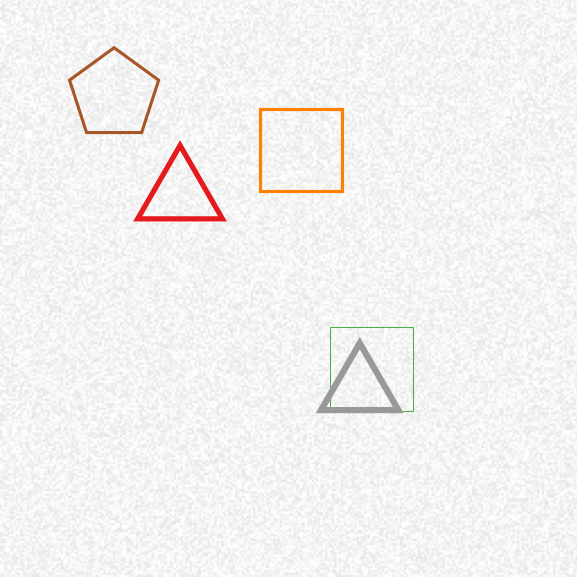[{"shape": "triangle", "thickness": 2.5, "radius": 0.42, "center": [0.312, 0.663]}, {"shape": "square", "thickness": 0.5, "radius": 0.36, "center": [0.643, 0.36]}, {"shape": "square", "thickness": 1.5, "radius": 0.36, "center": [0.521, 0.739]}, {"shape": "pentagon", "thickness": 1.5, "radius": 0.41, "center": [0.198, 0.835]}, {"shape": "triangle", "thickness": 3, "radius": 0.39, "center": [0.623, 0.328]}]